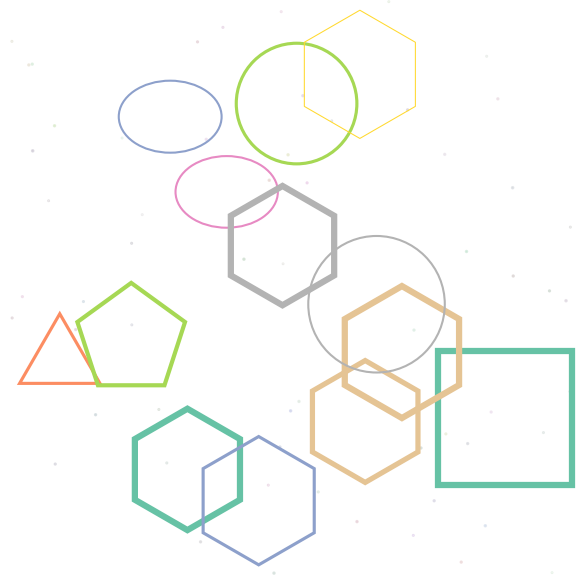[{"shape": "square", "thickness": 3, "radius": 0.58, "center": [0.875, 0.276]}, {"shape": "hexagon", "thickness": 3, "radius": 0.53, "center": [0.325, 0.186]}, {"shape": "triangle", "thickness": 1.5, "radius": 0.4, "center": [0.104, 0.375]}, {"shape": "hexagon", "thickness": 1.5, "radius": 0.56, "center": [0.448, 0.132]}, {"shape": "oval", "thickness": 1, "radius": 0.45, "center": [0.295, 0.797]}, {"shape": "oval", "thickness": 1, "radius": 0.44, "center": [0.393, 0.667]}, {"shape": "circle", "thickness": 1.5, "radius": 0.52, "center": [0.514, 0.82]}, {"shape": "pentagon", "thickness": 2, "radius": 0.49, "center": [0.227, 0.411]}, {"shape": "hexagon", "thickness": 0.5, "radius": 0.56, "center": [0.623, 0.87]}, {"shape": "hexagon", "thickness": 3, "radius": 0.57, "center": [0.696, 0.39]}, {"shape": "hexagon", "thickness": 2.5, "radius": 0.53, "center": [0.632, 0.269]}, {"shape": "hexagon", "thickness": 3, "radius": 0.52, "center": [0.489, 0.574]}, {"shape": "circle", "thickness": 1, "radius": 0.59, "center": [0.652, 0.472]}]